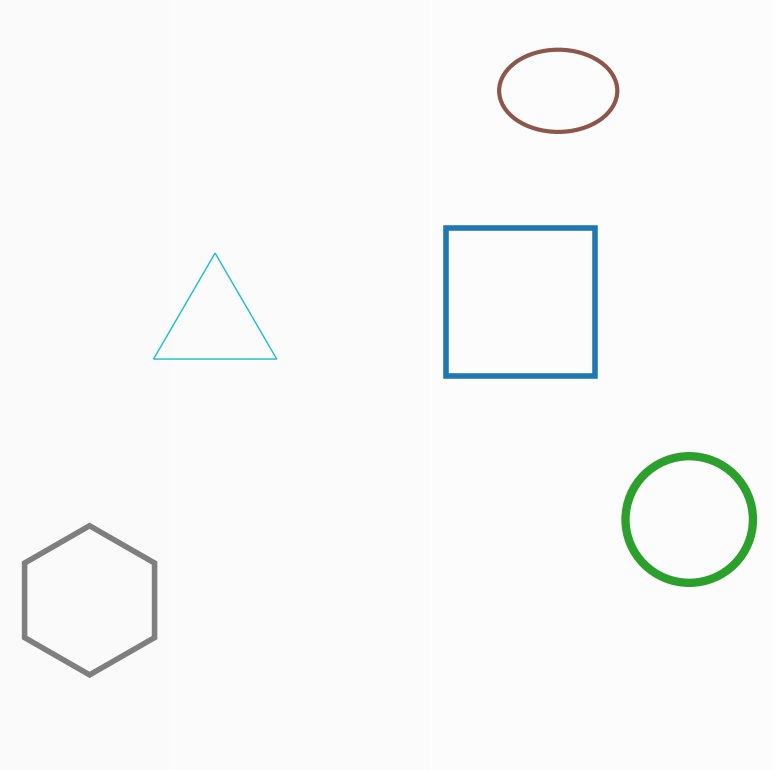[{"shape": "square", "thickness": 2, "radius": 0.48, "center": [0.672, 0.608]}, {"shape": "circle", "thickness": 3, "radius": 0.41, "center": [0.889, 0.325]}, {"shape": "oval", "thickness": 1.5, "radius": 0.38, "center": [0.72, 0.882]}, {"shape": "hexagon", "thickness": 2, "radius": 0.48, "center": [0.116, 0.22]}, {"shape": "triangle", "thickness": 0.5, "radius": 0.46, "center": [0.278, 0.58]}]